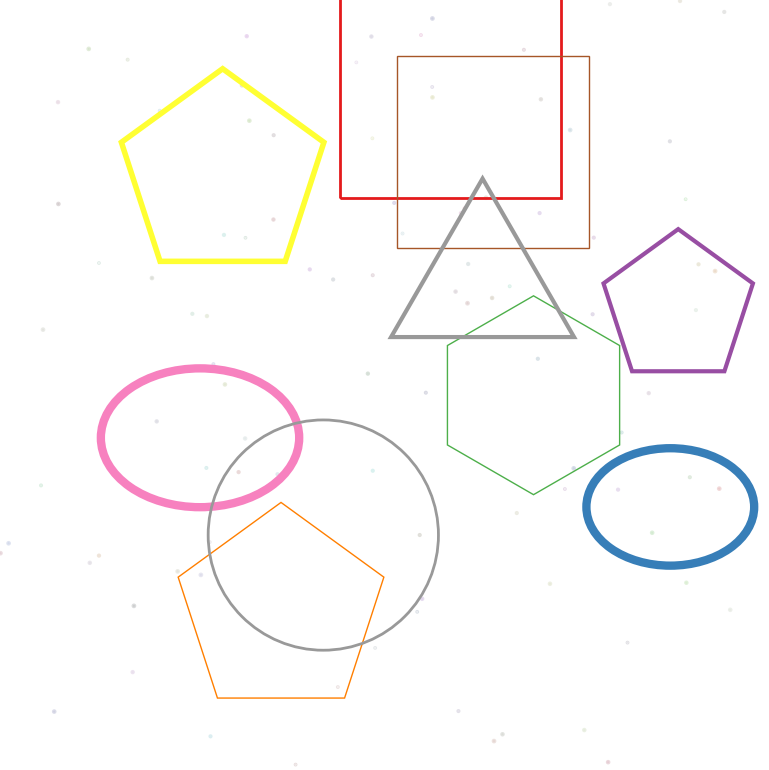[{"shape": "square", "thickness": 1, "radius": 0.72, "center": [0.585, 0.885]}, {"shape": "oval", "thickness": 3, "radius": 0.54, "center": [0.871, 0.342]}, {"shape": "hexagon", "thickness": 0.5, "radius": 0.65, "center": [0.693, 0.487]}, {"shape": "pentagon", "thickness": 1.5, "radius": 0.51, "center": [0.881, 0.6]}, {"shape": "pentagon", "thickness": 0.5, "radius": 0.7, "center": [0.365, 0.207]}, {"shape": "pentagon", "thickness": 2, "radius": 0.69, "center": [0.289, 0.772]}, {"shape": "square", "thickness": 0.5, "radius": 0.62, "center": [0.64, 0.803]}, {"shape": "oval", "thickness": 3, "radius": 0.64, "center": [0.26, 0.431]}, {"shape": "circle", "thickness": 1, "radius": 0.75, "center": [0.42, 0.305]}, {"shape": "triangle", "thickness": 1.5, "radius": 0.69, "center": [0.627, 0.631]}]